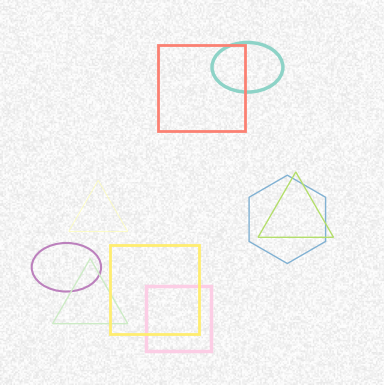[{"shape": "oval", "thickness": 2.5, "radius": 0.46, "center": [0.643, 0.825]}, {"shape": "triangle", "thickness": 0.5, "radius": 0.44, "center": [0.255, 0.443]}, {"shape": "square", "thickness": 2, "radius": 0.56, "center": [0.524, 0.772]}, {"shape": "hexagon", "thickness": 1, "radius": 0.57, "center": [0.746, 0.43]}, {"shape": "triangle", "thickness": 1, "radius": 0.57, "center": [0.768, 0.44]}, {"shape": "square", "thickness": 2.5, "radius": 0.42, "center": [0.464, 0.172]}, {"shape": "oval", "thickness": 1.5, "radius": 0.45, "center": [0.172, 0.306]}, {"shape": "triangle", "thickness": 1, "radius": 0.56, "center": [0.234, 0.216]}, {"shape": "square", "thickness": 2, "radius": 0.58, "center": [0.4, 0.249]}]